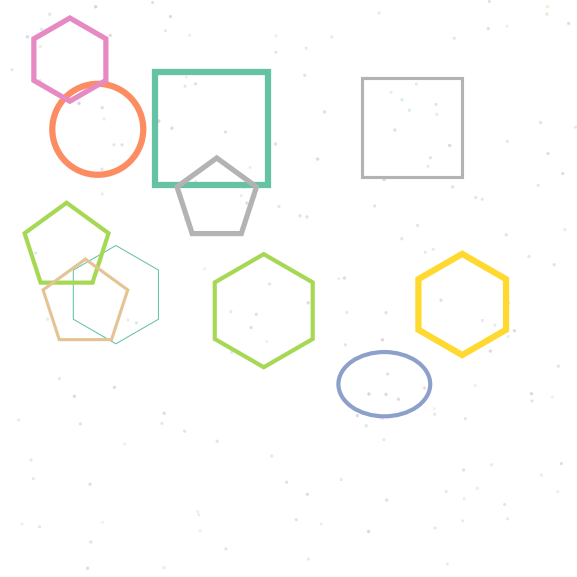[{"shape": "square", "thickness": 3, "radius": 0.49, "center": [0.366, 0.777]}, {"shape": "hexagon", "thickness": 0.5, "radius": 0.43, "center": [0.201, 0.489]}, {"shape": "circle", "thickness": 3, "radius": 0.39, "center": [0.169, 0.775]}, {"shape": "oval", "thickness": 2, "radius": 0.4, "center": [0.665, 0.334]}, {"shape": "hexagon", "thickness": 2.5, "radius": 0.36, "center": [0.121, 0.896]}, {"shape": "hexagon", "thickness": 2, "radius": 0.49, "center": [0.457, 0.461]}, {"shape": "pentagon", "thickness": 2, "radius": 0.38, "center": [0.115, 0.572]}, {"shape": "hexagon", "thickness": 3, "radius": 0.44, "center": [0.8, 0.472]}, {"shape": "pentagon", "thickness": 1.5, "radius": 0.39, "center": [0.148, 0.473]}, {"shape": "square", "thickness": 1.5, "radius": 0.43, "center": [0.713, 0.778]}, {"shape": "pentagon", "thickness": 2.5, "radius": 0.36, "center": [0.375, 0.653]}]